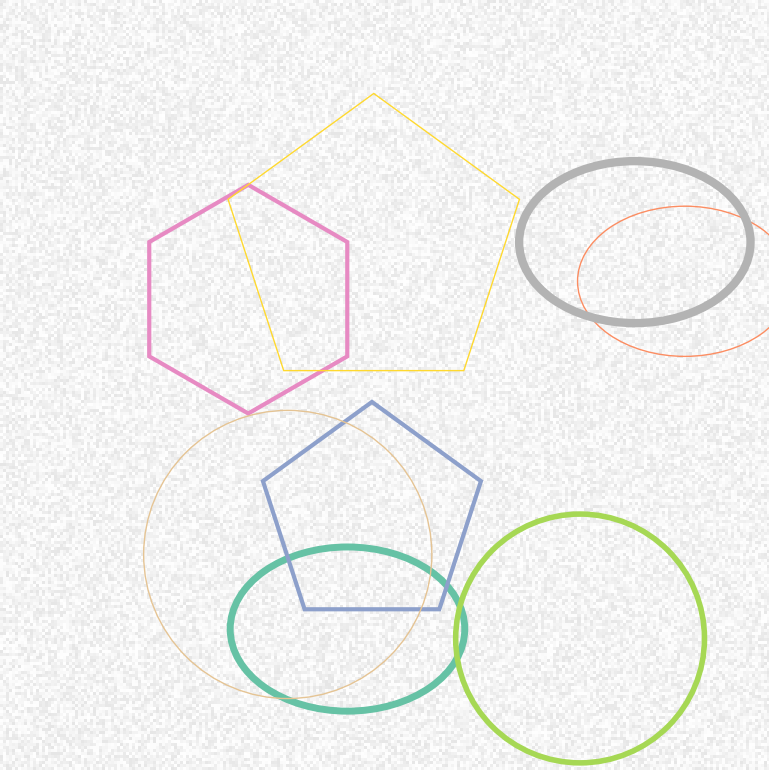[{"shape": "oval", "thickness": 2.5, "radius": 0.76, "center": [0.451, 0.183]}, {"shape": "oval", "thickness": 0.5, "radius": 0.7, "center": [0.889, 0.635]}, {"shape": "pentagon", "thickness": 1.5, "radius": 0.74, "center": [0.483, 0.329]}, {"shape": "hexagon", "thickness": 1.5, "radius": 0.74, "center": [0.322, 0.611]}, {"shape": "circle", "thickness": 2, "radius": 0.81, "center": [0.753, 0.171]}, {"shape": "pentagon", "thickness": 0.5, "radius": 0.99, "center": [0.485, 0.68]}, {"shape": "circle", "thickness": 0.5, "radius": 0.94, "center": [0.374, 0.28]}, {"shape": "oval", "thickness": 3, "radius": 0.75, "center": [0.824, 0.686]}]